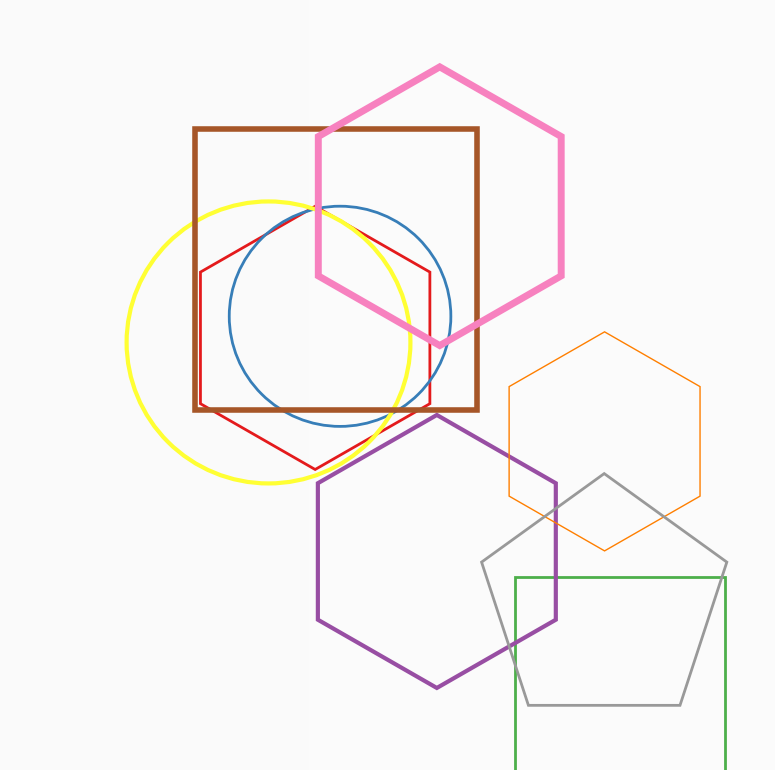[{"shape": "hexagon", "thickness": 1, "radius": 0.85, "center": [0.407, 0.561]}, {"shape": "circle", "thickness": 1, "radius": 0.71, "center": [0.439, 0.589]}, {"shape": "square", "thickness": 1, "radius": 0.68, "center": [0.8, 0.114]}, {"shape": "hexagon", "thickness": 1.5, "radius": 0.89, "center": [0.564, 0.284]}, {"shape": "hexagon", "thickness": 0.5, "radius": 0.71, "center": [0.78, 0.427]}, {"shape": "circle", "thickness": 1.5, "radius": 0.92, "center": [0.346, 0.555]}, {"shape": "square", "thickness": 2, "radius": 0.91, "center": [0.433, 0.65]}, {"shape": "hexagon", "thickness": 2.5, "radius": 0.9, "center": [0.567, 0.732]}, {"shape": "pentagon", "thickness": 1, "radius": 0.83, "center": [0.78, 0.219]}]